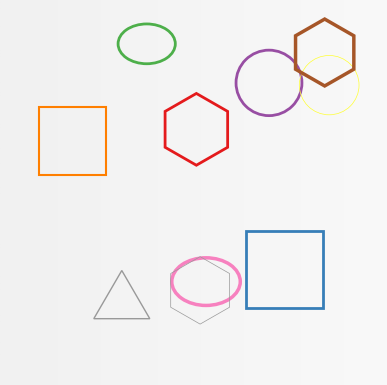[{"shape": "hexagon", "thickness": 2, "radius": 0.47, "center": [0.507, 0.664]}, {"shape": "square", "thickness": 2, "radius": 0.5, "center": [0.734, 0.3]}, {"shape": "oval", "thickness": 2, "radius": 0.37, "center": [0.379, 0.886]}, {"shape": "circle", "thickness": 2, "radius": 0.43, "center": [0.694, 0.785]}, {"shape": "square", "thickness": 1.5, "radius": 0.44, "center": [0.187, 0.634]}, {"shape": "circle", "thickness": 0.5, "radius": 0.39, "center": [0.849, 0.779]}, {"shape": "hexagon", "thickness": 2.5, "radius": 0.43, "center": [0.838, 0.864]}, {"shape": "oval", "thickness": 2.5, "radius": 0.44, "center": [0.532, 0.269]}, {"shape": "triangle", "thickness": 1, "radius": 0.42, "center": [0.314, 0.214]}, {"shape": "hexagon", "thickness": 0.5, "radius": 0.44, "center": [0.516, 0.246]}]